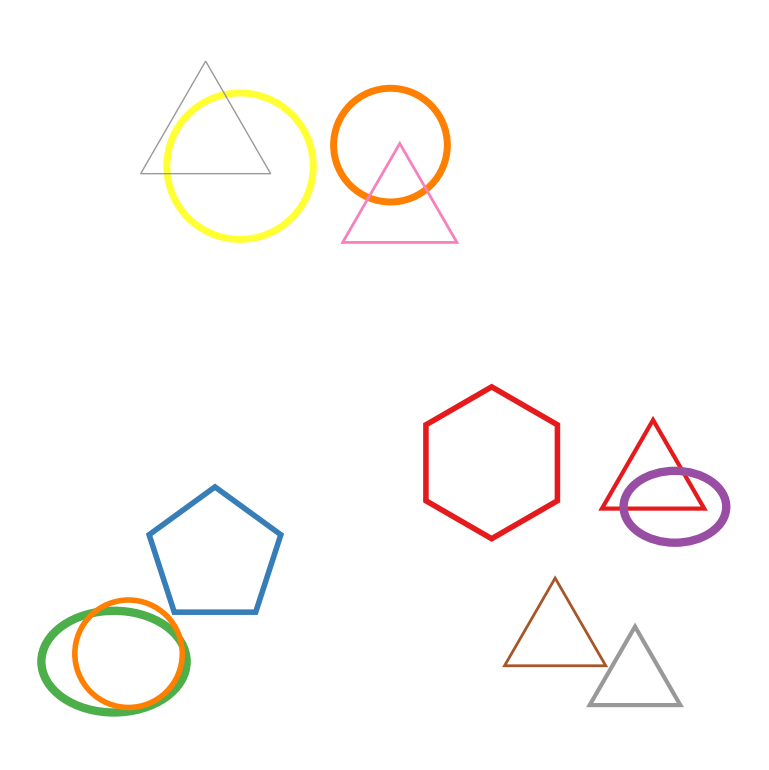[{"shape": "triangle", "thickness": 1.5, "radius": 0.38, "center": [0.848, 0.378]}, {"shape": "hexagon", "thickness": 2, "radius": 0.49, "center": [0.639, 0.399]}, {"shape": "pentagon", "thickness": 2, "radius": 0.45, "center": [0.279, 0.278]}, {"shape": "oval", "thickness": 3, "radius": 0.47, "center": [0.148, 0.141]}, {"shape": "oval", "thickness": 3, "radius": 0.33, "center": [0.877, 0.342]}, {"shape": "circle", "thickness": 2, "radius": 0.35, "center": [0.167, 0.151]}, {"shape": "circle", "thickness": 2.5, "radius": 0.37, "center": [0.507, 0.812]}, {"shape": "circle", "thickness": 2.5, "radius": 0.48, "center": [0.312, 0.784]}, {"shape": "triangle", "thickness": 1, "radius": 0.38, "center": [0.721, 0.173]}, {"shape": "triangle", "thickness": 1, "radius": 0.43, "center": [0.519, 0.728]}, {"shape": "triangle", "thickness": 1.5, "radius": 0.34, "center": [0.825, 0.118]}, {"shape": "triangle", "thickness": 0.5, "radius": 0.49, "center": [0.267, 0.823]}]